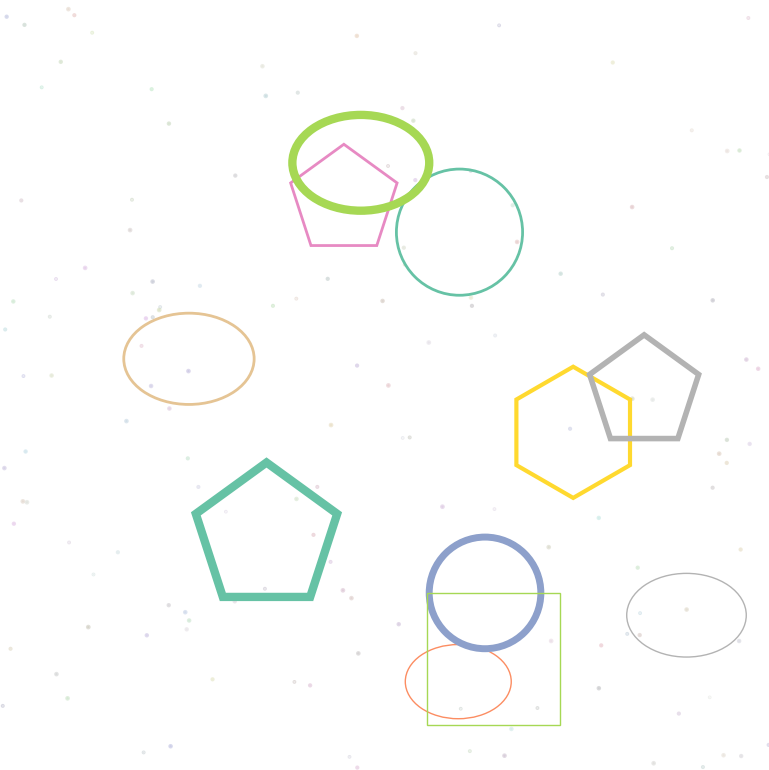[{"shape": "pentagon", "thickness": 3, "radius": 0.48, "center": [0.346, 0.303]}, {"shape": "circle", "thickness": 1, "radius": 0.41, "center": [0.597, 0.698]}, {"shape": "oval", "thickness": 0.5, "radius": 0.34, "center": [0.595, 0.115]}, {"shape": "circle", "thickness": 2.5, "radius": 0.36, "center": [0.63, 0.23]}, {"shape": "pentagon", "thickness": 1, "radius": 0.36, "center": [0.447, 0.74]}, {"shape": "oval", "thickness": 3, "radius": 0.44, "center": [0.469, 0.789]}, {"shape": "square", "thickness": 0.5, "radius": 0.43, "center": [0.641, 0.144]}, {"shape": "hexagon", "thickness": 1.5, "radius": 0.43, "center": [0.744, 0.439]}, {"shape": "oval", "thickness": 1, "radius": 0.42, "center": [0.245, 0.534]}, {"shape": "pentagon", "thickness": 2, "radius": 0.37, "center": [0.837, 0.491]}, {"shape": "oval", "thickness": 0.5, "radius": 0.39, "center": [0.892, 0.201]}]